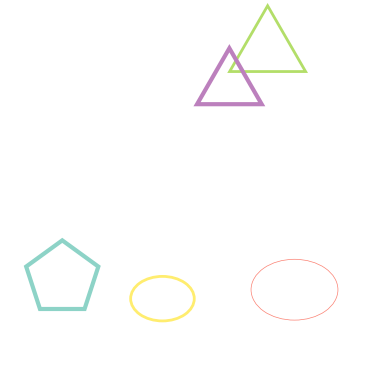[{"shape": "pentagon", "thickness": 3, "radius": 0.49, "center": [0.162, 0.277]}, {"shape": "oval", "thickness": 0.5, "radius": 0.56, "center": [0.765, 0.248]}, {"shape": "triangle", "thickness": 2, "radius": 0.57, "center": [0.695, 0.871]}, {"shape": "triangle", "thickness": 3, "radius": 0.48, "center": [0.596, 0.778]}, {"shape": "oval", "thickness": 2, "radius": 0.41, "center": [0.422, 0.224]}]